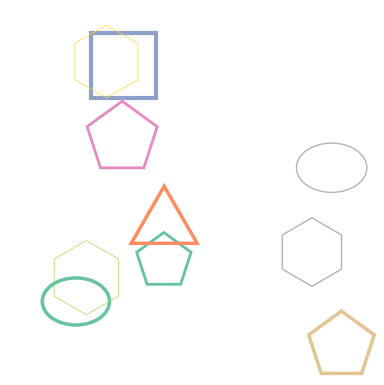[{"shape": "pentagon", "thickness": 2, "radius": 0.37, "center": [0.426, 0.322]}, {"shape": "oval", "thickness": 2.5, "radius": 0.44, "center": [0.197, 0.217]}, {"shape": "triangle", "thickness": 2.5, "radius": 0.49, "center": [0.426, 0.417]}, {"shape": "square", "thickness": 3, "radius": 0.42, "center": [0.321, 0.83]}, {"shape": "pentagon", "thickness": 2, "radius": 0.48, "center": [0.317, 0.641]}, {"shape": "hexagon", "thickness": 0.5, "radius": 0.48, "center": [0.224, 0.279]}, {"shape": "hexagon", "thickness": 0.5, "radius": 0.47, "center": [0.277, 0.84]}, {"shape": "pentagon", "thickness": 2.5, "radius": 0.45, "center": [0.887, 0.103]}, {"shape": "hexagon", "thickness": 1, "radius": 0.44, "center": [0.81, 0.345]}, {"shape": "oval", "thickness": 1, "radius": 0.46, "center": [0.861, 0.564]}]